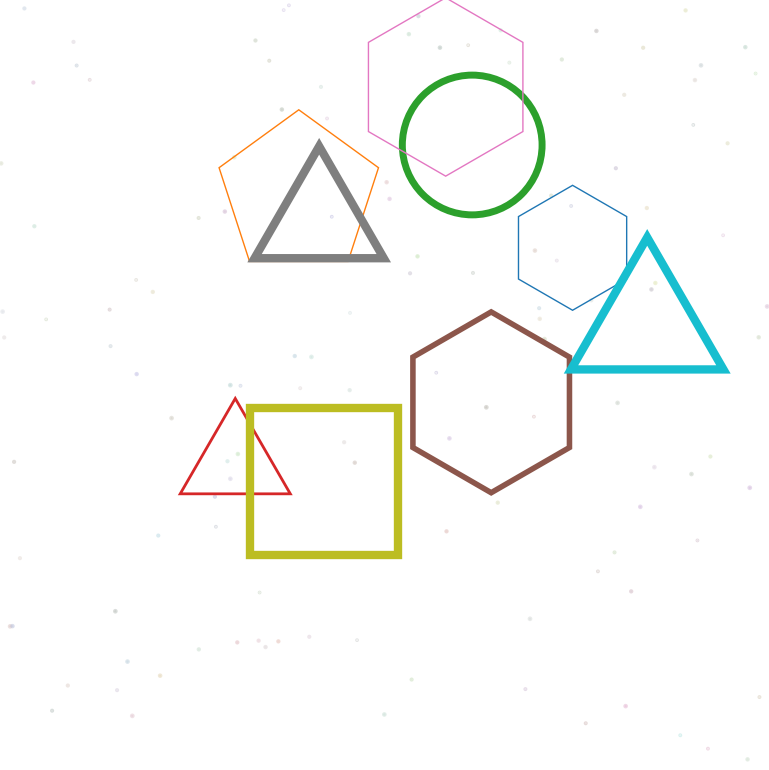[{"shape": "hexagon", "thickness": 0.5, "radius": 0.41, "center": [0.744, 0.678]}, {"shape": "pentagon", "thickness": 0.5, "radius": 0.54, "center": [0.388, 0.749]}, {"shape": "circle", "thickness": 2.5, "radius": 0.45, "center": [0.613, 0.812]}, {"shape": "triangle", "thickness": 1, "radius": 0.41, "center": [0.306, 0.4]}, {"shape": "hexagon", "thickness": 2, "radius": 0.59, "center": [0.638, 0.478]}, {"shape": "hexagon", "thickness": 0.5, "radius": 0.58, "center": [0.579, 0.887]}, {"shape": "triangle", "thickness": 3, "radius": 0.48, "center": [0.415, 0.713]}, {"shape": "square", "thickness": 3, "radius": 0.48, "center": [0.421, 0.375]}, {"shape": "triangle", "thickness": 3, "radius": 0.57, "center": [0.841, 0.577]}]